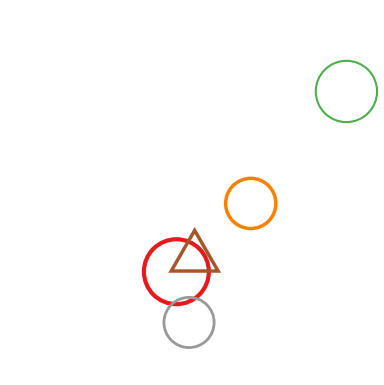[{"shape": "circle", "thickness": 3, "radius": 0.42, "center": [0.458, 0.294]}, {"shape": "circle", "thickness": 1.5, "radius": 0.4, "center": [0.9, 0.762]}, {"shape": "circle", "thickness": 2.5, "radius": 0.33, "center": [0.651, 0.472]}, {"shape": "triangle", "thickness": 2.5, "radius": 0.35, "center": [0.506, 0.331]}, {"shape": "circle", "thickness": 2, "radius": 0.33, "center": [0.491, 0.162]}]